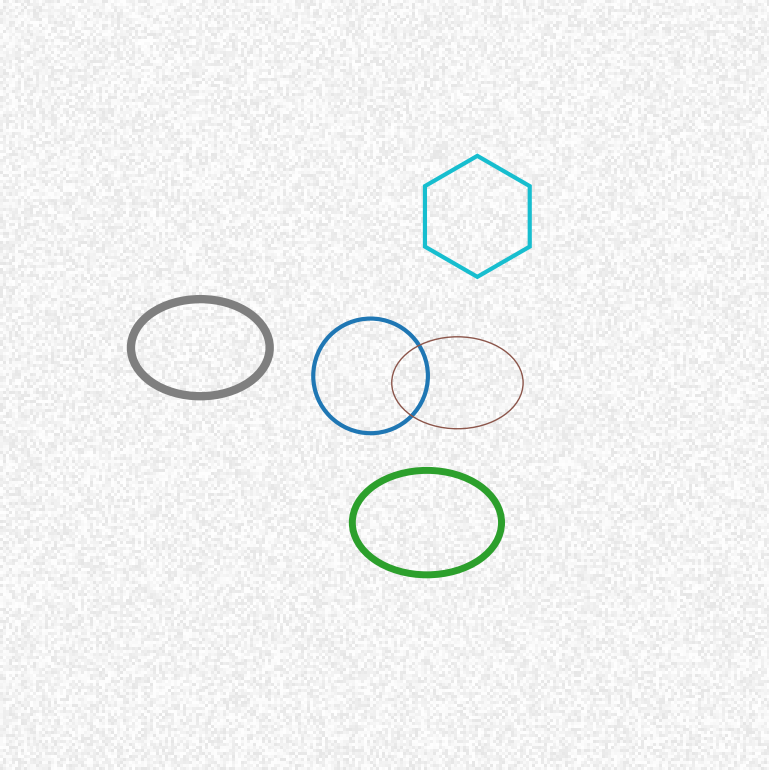[{"shape": "circle", "thickness": 1.5, "radius": 0.37, "center": [0.481, 0.512]}, {"shape": "oval", "thickness": 2.5, "radius": 0.48, "center": [0.554, 0.321]}, {"shape": "oval", "thickness": 0.5, "radius": 0.43, "center": [0.594, 0.503]}, {"shape": "oval", "thickness": 3, "radius": 0.45, "center": [0.26, 0.548]}, {"shape": "hexagon", "thickness": 1.5, "radius": 0.39, "center": [0.62, 0.719]}]